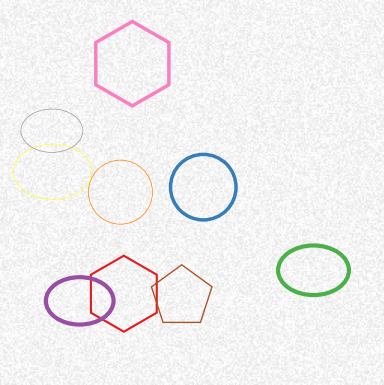[{"shape": "hexagon", "thickness": 1.5, "radius": 0.49, "center": [0.322, 0.237]}, {"shape": "circle", "thickness": 2.5, "radius": 0.43, "center": [0.528, 0.514]}, {"shape": "oval", "thickness": 3, "radius": 0.46, "center": [0.814, 0.298]}, {"shape": "oval", "thickness": 3, "radius": 0.44, "center": [0.207, 0.219]}, {"shape": "circle", "thickness": 0.5, "radius": 0.42, "center": [0.313, 0.501]}, {"shape": "oval", "thickness": 0.5, "radius": 0.51, "center": [0.136, 0.554]}, {"shape": "pentagon", "thickness": 1, "radius": 0.41, "center": [0.472, 0.229]}, {"shape": "hexagon", "thickness": 2.5, "radius": 0.55, "center": [0.344, 0.835]}, {"shape": "oval", "thickness": 0.5, "radius": 0.4, "center": [0.135, 0.66]}]